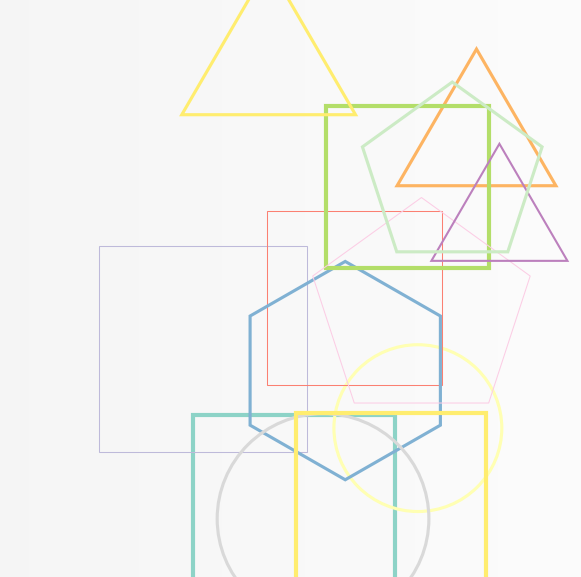[{"shape": "square", "thickness": 2, "radius": 0.87, "center": [0.506, 0.107]}, {"shape": "circle", "thickness": 1.5, "radius": 0.72, "center": [0.719, 0.258]}, {"shape": "square", "thickness": 0.5, "radius": 0.89, "center": [0.349, 0.395]}, {"shape": "square", "thickness": 0.5, "radius": 0.75, "center": [0.61, 0.483]}, {"shape": "hexagon", "thickness": 1.5, "radius": 0.95, "center": [0.594, 0.357]}, {"shape": "triangle", "thickness": 1.5, "radius": 0.79, "center": [0.82, 0.756]}, {"shape": "square", "thickness": 2, "radius": 0.7, "center": [0.701, 0.675]}, {"shape": "pentagon", "thickness": 0.5, "radius": 0.98, "center": [0.725, 0.46]}, {"shape": "circle", "thickness": 1.5, "radius": 0.91, "center": [0.556, 0.101]}, {"shape": "triangle", "thickness": 1, "radius": 0.68, "center": [0.859, 0.615]}, {"shape": "pentagon", "thickness": 1.5, "radius": 0.81, "center": [0.778, 0.695]}, {"shape": "square", "thickness": 2, "radius": 0.82, "center": [0.672, 0.121]}, {"shape": "triangle", "thickness": 1.5, "radius": 0.86, "center": [0.462, 0.887]}]